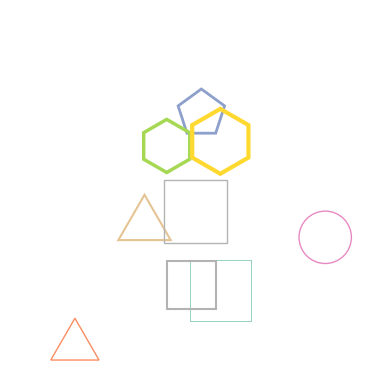[{"shape": "square", "thickness": 0.5, "radius": 0.4, "center": [0.572, 0.245]}, {"shape": "triangle", "thickness": 1, "radius": 0.36, "center": [0.195, 0.101]}, {"shape": "pentagon", "thickness": 2, "radius": 0.32, "center": [0.523, 0.705]}, {"shape": "circle", "thickness": 1, "radius": 0.34, "center": [0.845, 0.384]}, {"shape": "hexagon", "thickness": 2.5, "radius": 0.34, "center": [0.433, 0.621]}, {"shape": "hexagon", "thickness": 3, "radius": 0.42, "center": [0.572, 0.633]}, {"shape": "triangle", "thickness": 1.5, "radius": 0.39, "center": [0.375, 0.416]}, {"shape": "square", "thickness": 1, "radius": 0.41, "center": [0.509, 0.452]}, {"shape": "square", "thickness": 1.5, "radius": 0.32, "center": [0.498, 0.26]}]